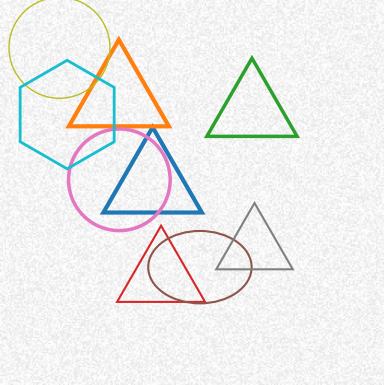[{"shape": "triangle", "thickness": 3, "radius": 0.74, "center": [0.396, 0.522]}, {"shape": "triangle", "thickness": 3, "radius": 0.75, "center": [0.309, 0.747]}, {"shape": "triangle", "thickness": 2.5, "radius": 0.68, "center": [0.654, 0.713]}, {"shape": "triangle", "thickness": 1.5, "radius": 0.66, "center": [0.418, 0.282]}, {"shape": "oval", "thickness": 1.5, "radius": 0.67, "center": [0.519, 0.306]}, {"shape": "circle", "thickness": 2.5, "radius": 0.66, "center": [0.31, 0.533]}, {"shape": "triangle", "thickness": 1.5, "radius": 0.57, "center": [0.661, 0.358]}, {"shape": "circle", "thickness": 1, "radius": 0.66, "center": [0.154, 0.876]}, {"shape": "hexagon", "thickness": 2, "radius": 0.7, "center": [0.174, 0.702]}]